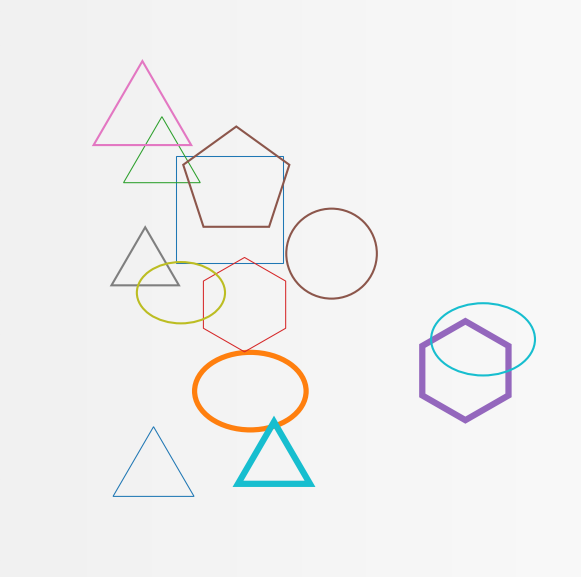[{"shape": "square", "thickness": 0.5, "radius": 0.46, "center": [0.395, 0.636]}, {"shape": "triangle", "thickness": 0.5, "radius": 0.4, "center": [0.264, 0.18]}, {"shape": "oval", "thickness": 2.5, "radius": 0.48, "center": [0.431, 0.322]}, {"shape": "triangle", "thickness": 0.5, "radius": 0.38, "center": [0.279, 0.721]}, {"shape": "hexagon", "thickness": 0.5, "radius": 0.41, "center": [0.421, 0.472]}, {"shape": "hexagon", "thickness": 3, "radius": 0.43, "center": [0.801, 0.357]}, {"shape": "pentagon", "thickness": 1, "radius": 0.48, "center": [0.407, 0.684]}, {"shape": "circle", "thickness": 1, "radius": 0.39, "center": [0.57, 0.56]}, {"shape": "triangle", "thickness": 1, "radius": 0.48, "center": [0.245, 0.796]}, {"shape": "triangle", "thickness": 1, "radius": 0.34, "center": [0.25, 0.539]}, {"shape": "oval", "thickness": 1, "radius": 0.38, "center": [0.311, 0.492]}, {"shape": "oval", "thickness": 1, "radius": 0.45, "center": [0.831, 0.412]}, {"shape": "triangle", "thickness": 3, "radius": 0.36, "center": [0.471, 0.197]}]